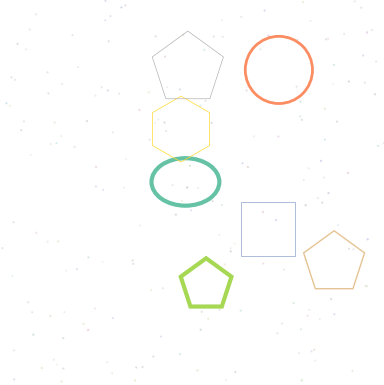[{"shape": "oval", "thickness": 3, "radius": 0.44, "center": [0.482, 0.527]}, {"shape": "circle", "thickness": 2, "radius": 0.44, "center": [0.724, 0.818]}, {"shape": "square", "thickness": 0.5, "radius": 0.35, "center": [0.697, 0.406]}, {"shape": "pentagon", "thickness": 3, "radius": 0.35, "center": [0.535, 0.26]}, {"shape": "hexagon", "thickness": 0.5, "radius": 0.43, "center": [0.47, 0.665]}, {"shape": "pentagon", "thickness": 1, "radius": 0.42, "center": [0.868, 0.317]}, {"shape": "pentagon", "thickness": 0.5, "radius": 0.49, "center": [0.488, 0.822]}]